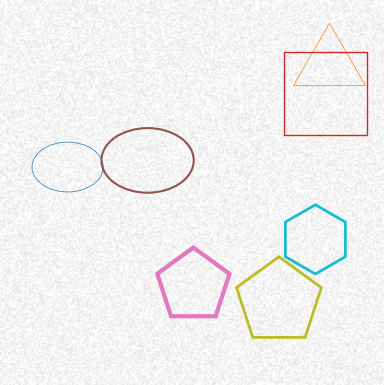[{"shape": "oval", "thickness": 0.5, "radius": 0.46, "center": [0.176, 0.566]}, {"shape": "triangle", "thickness": 0.5, "radius": 0.54, "center": [0.856, 0.832]}, {"shape": "square", "thickness": 1, "radius": 0.54, "center": [0.846, 0.756]}, {"shape": "oval", "thickness": 1.5, "radius": 0.6, "center": [0.383, 0.583]}, {"shape": "pentagon", "thickness": 3, "radius": 0.49, "center": [0.502, 0.258]}, {"shape": "pentagon", "thickness": 2, "radius": 0.58, "center": [0.725, 0.217]}, {"shape": "hexagon", "thickness": 2, "radius": 0.45, "center": [0.819, 0.378]}]